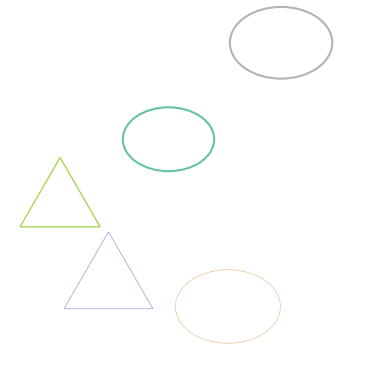[{"shape": "oval", "thickness": 1.5, "radius": 0.59, "center": [0.438, 0.638]}, {"shape": "triangle", "thickness": 0.5, "radius": 0.67, "center": [0.282, 0.265]}, {"shape": "triangle", "thickness": 1, "radius": 0.6, "center": [0.156, 0.471]}, {"shape": "oval", "thickness": 0.5, "radius": 0.68, "center": [0.592, 0.204]}, {"shape": "oval", "thickness": 1.5, "radius": 0.67, "center": [0.73, 0.889]}]